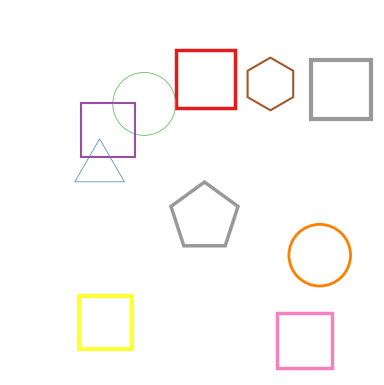[{"shape": "square", "thickness": 2.5, "radius": 0.38, "center": [0.533, 0.794]}, {"shape": "triangle", "thickness": 0.5, "radius": 0.37, "center": [0.259, 0.565]}, {"shape": "circle", "thickness": 0.5, "radius": 0.41, "center": [0.375, 0.73]}, {"shape": "square", "thickness": 1.5, "radius": 0.35, "center": [0.28, 0.663]}, {"shape": "circle", "thickness": 2, "radius": 0.4, "center": [0.83, 0.337]}, {"shape": "square", "thickness": 3, "radius": 0.34, "center": [0.273, 0.164]}, {"shape": "hexagon", "thickness": 1.5, "radius": 0.34, "center": [0.702, 0.782]}, {"shape": "square", "thickness": 2.5, "radius": 0.36, "center": [0.79, 0.116]}, {"shape": "pentagon", "thickness": 2.5, "radius": 0.46, "center": [0.531, 0.436]}, {"shape": "square", "thickness": 3, "radius": 0.39, "center": [0.886, 0.767]}]